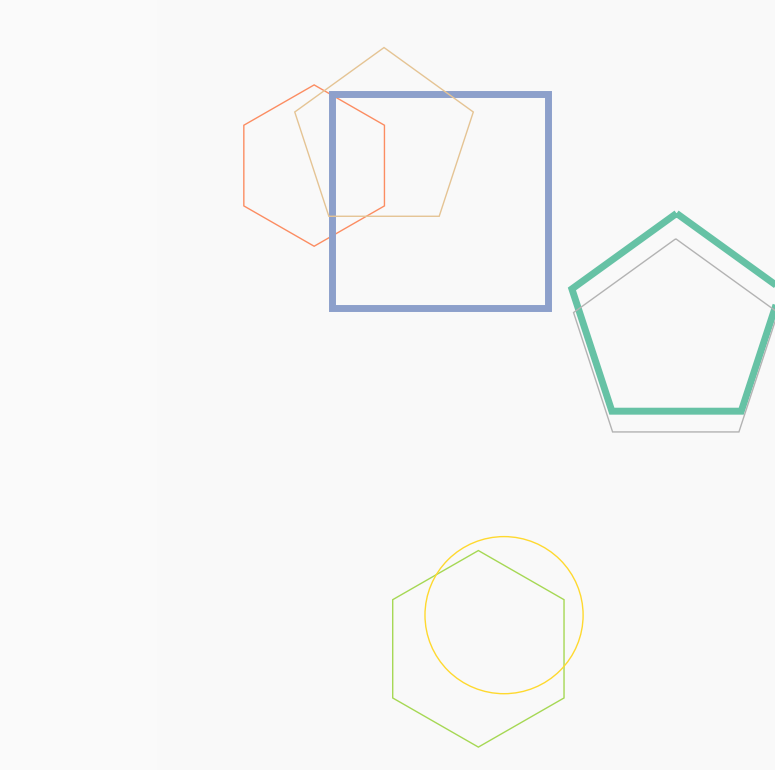[{"shape": "pentagon", "thickness": 2.5, "radius": 0.71, "center": [0.873, 0.581]}, {"shape": "hexagon", "thickness": 0.5, "radius": 0.52, "center": [0.405, 0.785]}, {"shape": "square", "thickness": 2.5, "radius": 0.7, "center": [0.568, 0.739]}, {"shape": "hexagon", "thickness": 0.5, "radius": 0.64, "center": [0.617, 0.157]}, {"shape": "circle", "thickness": 0.5, "radius": 0.51, "center": [0.65, 0.201]}, {"shape": "pentagon", "thickness": 0.5, "radius": 0.61, "center": [0.496, 0.817]}, {"shape": "pentagon", "thickness": 0.5, "radius": 0.69, "center": [0.872, 0.551]}]